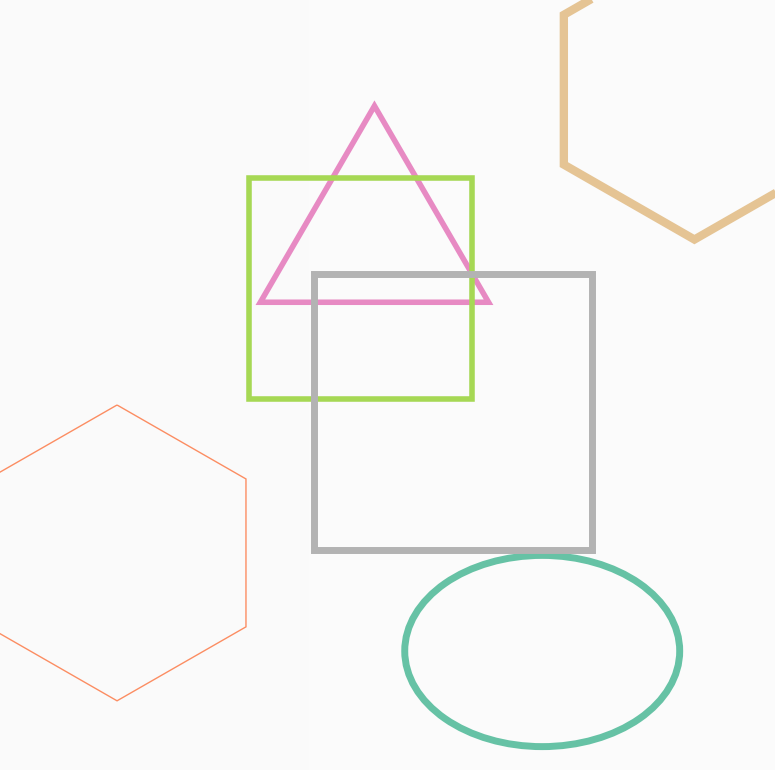[{"shape": "oval", "thickness": 2.5, "radius": 0.89, "center": [0.7, 0.155]}, {"shape": "hexagon", "thickness": 0.5, "radius": 0.96, "center": [0.151, 0.282]}, {"shape": "triangle", "thickness": 2, "radius": 0.85, "center": [0.483, 0.692]}, {"shape": "square", "thickness": 2, "radius": 0.72, "center": [0.465, 0.625]}, {"shape": "hexagon", "thickness": 3, "radius": 0.97, "center": [0.896, 0.883]}, {"shape": "square", "thickness": 2.5, "radius": 0.9, "center": [0.585, 0.465]}]